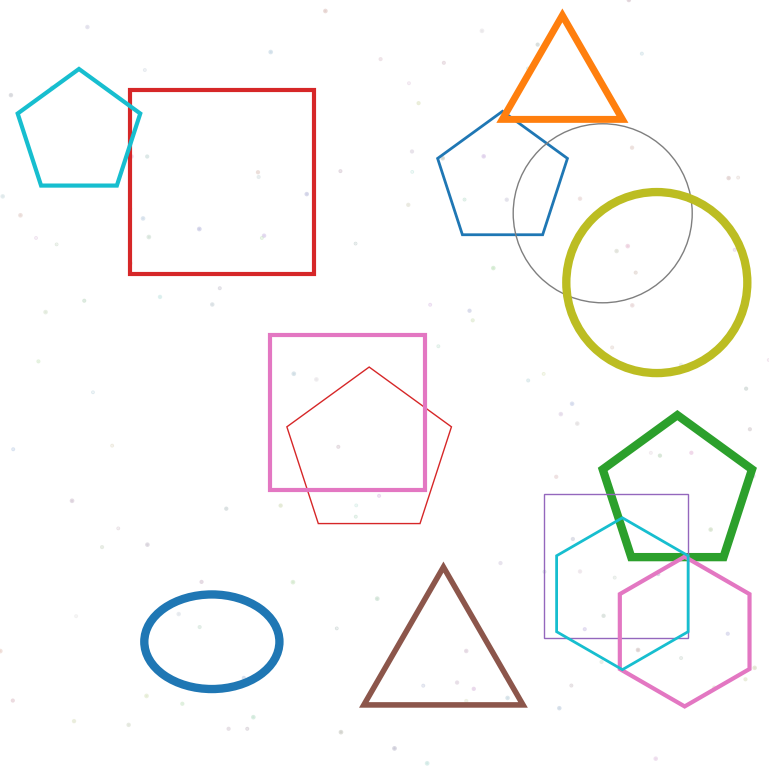[{"shape": "pentagon", "thickness": 1, "radius": 0.44, "center": [0.653, 0.767]}, {"shape": "oval", "thickness": 3, "radius": 0.44, "center": [0.275, 0.167]}, {"shape": "triangle", "thickness": 2.5, "radius": 0.45, "center": [0.73, 0.89]}, {"shape": "pentagon", "thickness": 3, "radius": 0.51, "center": [0.88, 0.359]}, {"shape": "pentagon", "thickness": 0.5, "radius": 0.56, "center": [0.479, 0.411]}, {"shape": "square", "thickness": 1.5, "radius": 0.6, "center": [0.288, 0.764]}, {"shape": "square", "thickness": 0.5, "radius": 0.47, "center": [0.8, 0.265]}, {"shape": "triangle", "thickness": 2, "radius": 0.6, "center": [0.576, 0.144]}, {"shape": "hexagon", "thickness": 1.5, "radius": 0.49, "center": [0.889, 0.18]}, {"shape": "square", "thickness": 1.5, "radius": 0.5, "center": [0.451, 0.465]}, {"shape": "circle", "thickness": 0.5, "radius": 0.58, "center": [0.783, 0.723]}, {"shape": "circle", "thickness": 3, "radius": 0.59, "center": [0.853, 0.633]}, {"shape": "pentagon", "thickness": 1.5, "radius": 0.42, "center": [0.103, 0.827]}, {"shape": "hexagon", "thickness": 1, "radius": 0.49, "center": [0.808, 0.229]}]